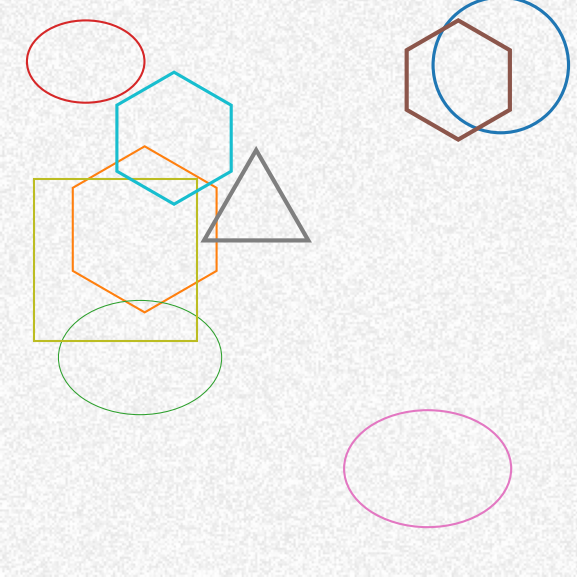[{"shape": "circle", "thickness": 1.5, "radius": 0.59, "center": [0.867, 0.886]}, {"shape": "hexagon", "thickness": 1, "radius": 0.72, "center": [0.251, 0.602]}, {"shape": "oval", "thickness": 0.5, "radius": 0.71, "center": [0.243, 0.38]}, {"shape": "oval", "thickness": 1, "radius": 0.51, "center": [0.148, 0.893]}, {"shape": "hexagon", "thickness": 2, "radius": 0.52, "center": [0.794, 0.861]}, {"shape": "oval", "thickness": 1, "radius": 0.72, "center": [0.741, 0.188]}, {"shape": "triangle", "thickness": 2, "radius": 0.52, "center": [0.444, 0.635]}, {"shape": "square", "thickness": 1, "radius": 0.7, "center": [0.2, 0.549]}, {"shape": "hexagon", "thickness": 1.5, "radius": 0.57, "center": [0.301, 0.76]}]